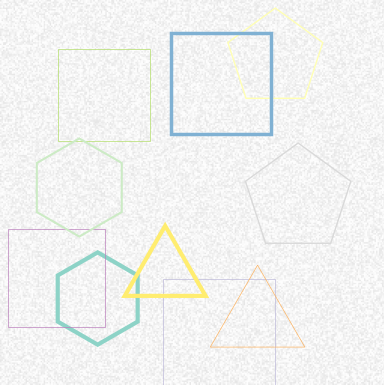[{"shape": "hexagon", "thickness": 3, "radius": 0.6, "center": [0.254, 0.225]}, {"shape": "pentagon", "thickness": 1, "radius": 0.65, "center": [0.715, 0.849]}, {"shape": "square", "thickness": 0.5, "radius": 0.73, "center": [0.568, 0.13]}, {"shape": "square", "thickness": 2.5, "radius": 0.65, "center": [0.574, 0.783]}, {"shape": "triangle", "thickness": 0.5, "radius": 0.71, "center": [0.669, 0.169]}, {"shape": "square", "thickness": 0.5, "radius": 0.6, "center": [0.271, 0.753]}, {"shape": "pentagon", "thickness": 1, "radius": 0.72, "center": [0.774, 0.485]}, {"shape": "square", "thickness": 0.5, "radius": 0.63, "center": [0.147, 0.277]}, {"shape": "hexagon", "thickness": 1.5, "radius": 0.64, "center": [0.206, 0.513]}, {"shape": "triangle", "thickness": 3, "radius": 0.61, "center": [0.429, 0.292]}]